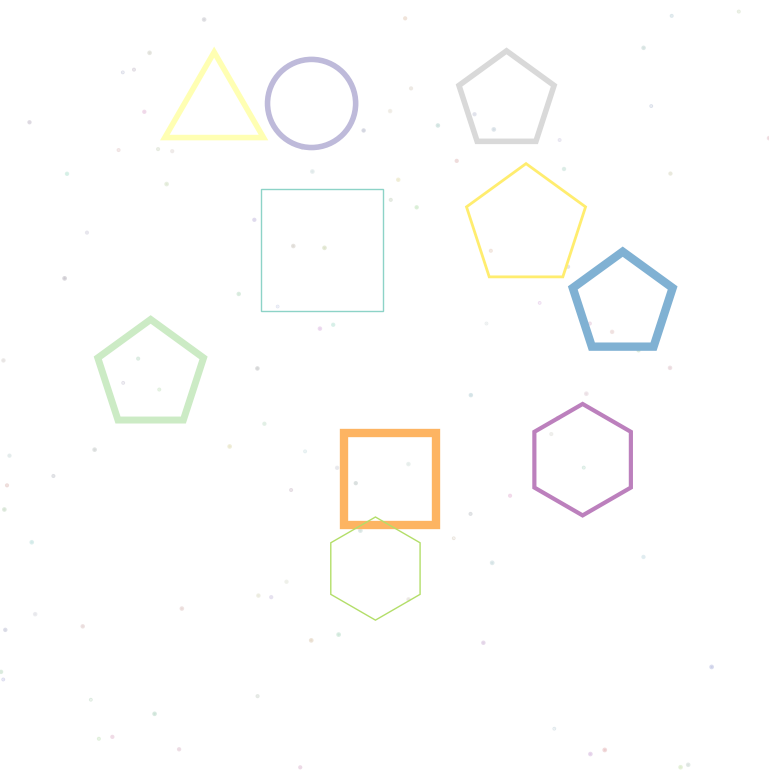[{"shape": "square", "thickness": 0.5, "radius": 0.39, "center": [0.418, 0.676]}, {"shape": "triangle", "thickness": 2, "radius": 0.37, "center": [0.278, 0.858]}, {"shape": "circle", "thickness": 2, "radius": 0.29, "center": [0.405, 0.866]}, {"shape": "pentagon", "thickness": 3, "radius": 0.34, "center": [0.809, 0.605]}, {"shape": "square", "thickness": 3, "radius": 0.3, "center": [0.507, 0.378]}, {"shape": "hexagon", "thickness": 0.5, "radius": 0.33, "center": [0.488, 0.262]}, {"shape": "pentagon", "thickness": 2, "radius": 0.32, "center": [0.658, 0.869]}, {"shape": "hexagon", "thickness": 1.5, "radius": 0.36, "center": [0.757, 0.403]}, {"shape": "pentagon", "thickness": 2.5, "radius": 0.36, "center": [0.196, 0.513]}, {"shape": "pentagon", "thickness": 1, "radius": 0.41, "center": [0.683, 0.706]}]